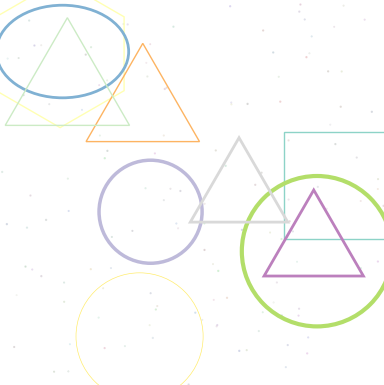[{"shape": "square", "thickness": 1, "radius": 0.7, "center": [0.876, 0.518]}, {"shape": "hexagon", "thickness": 1, "radius": 0.96, "center": [0.156, 0.86]}, {"shape": "circle", "thickness": 2.5, "radius": 0.67, "center": [0.391, 0.45]}, {"shape": "oval", "thickness": 2, "radius": 0.86, "center": [0.162, 0.866]}, {"shape": "triangle", "thickness": 1, "radius": 0.85, "center": [0.371, 0.717]}, {"shape": "circle", "thickness": 3, "radius": 0.98, "center": [0.823, 0.348]}, {"shape": "triangle", "thickness": 2, "radius": 0.73, "center": [0.621, 0.496]}, {"shape": "triangle", "thickness": 2, "radius": 0.74, "center": [0.815, 0.358]}, {"shape": "triangle", "thickness": 1, "radius": 0.93, "center": [0.175, 0.768]}, {"shape": "circle", "thickness": 0.5, "radius": 0.83, "center": [0.363, 0.126]}]